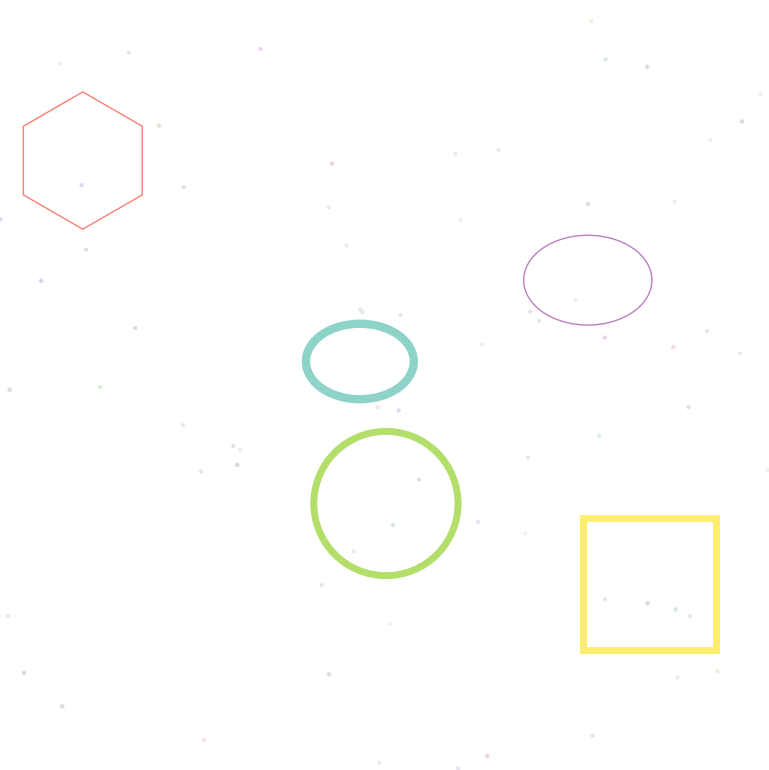[{"shape": "oval", "thickness": 3, "radius": 0.35, "center": [0.467, 0.531]}, {"shape": "hexagon", "thickness": 0.5, "radius": 0.45, "center": [0.108, 0.791]}, {"shape": "circle", "thickness": 2.5, "radius": 0.47, "center": [0.501, 0.346]}, {"shape": "oval", "thickness": 0.5, "radius": 0.42, "center": [0.763, 0.636]}, {"shape": "square", "thickness": 2.5, "radius": 0.43, "center": [0.843, 0.242]}]